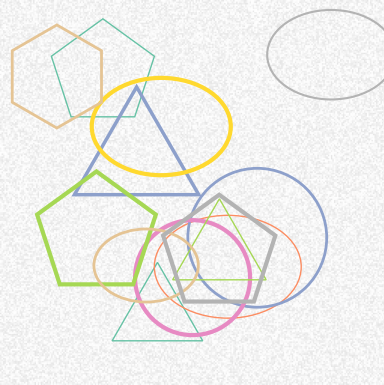[{"shape": "pentagon", "thickness": 1, "radius": 0.7, "center": [0.267, 0.81]}, {"shape": "triangle", "thickness": 1, "radius": 0.68, "center": [0.409, 0.183]}, {"shape": "oval", "thickness": 1, "radius": 0.95, "center": [0.592, 0.307]}, {"shape": "circle", "thickness": 2, "radius": 0.9, "center": [0.668, 0.382]}, {"shape": "triangle", "thickness": 2.5, "radius": 0.93, "center": [0.355, 0.588]}, {"shape": "circle", "thickness": 3, "radius": 0.75, "center": [0.5, 0.279]}, {"shape": "pentagon", "thickness": 3, "radius": 0.81, "center": [0.251, 0.393]}, {"shape": "triangle", "thickness": 1, "radius": 0.7, "center": [0.57, 0.343]}, {"shape": "oval", "thickness": 3, "radius": 0.9, "center": [0.419, 0.671]}, {"shape": "hexagon", "thickness": 2, "radius": 0.67, "center": [0.148, 0.801]}, {"shape": "oval", "thickness": 2, "radius": 0.68, "center": [0.38, 0.31]}, {"shape": "pentagon", "thickness": 3, "radius": 0.77, "center": [0.569, 0.341]}, {"shape": "oval", "thickness": 1.5, "radius": 0.83, "center": [0.86, 0.858]}]